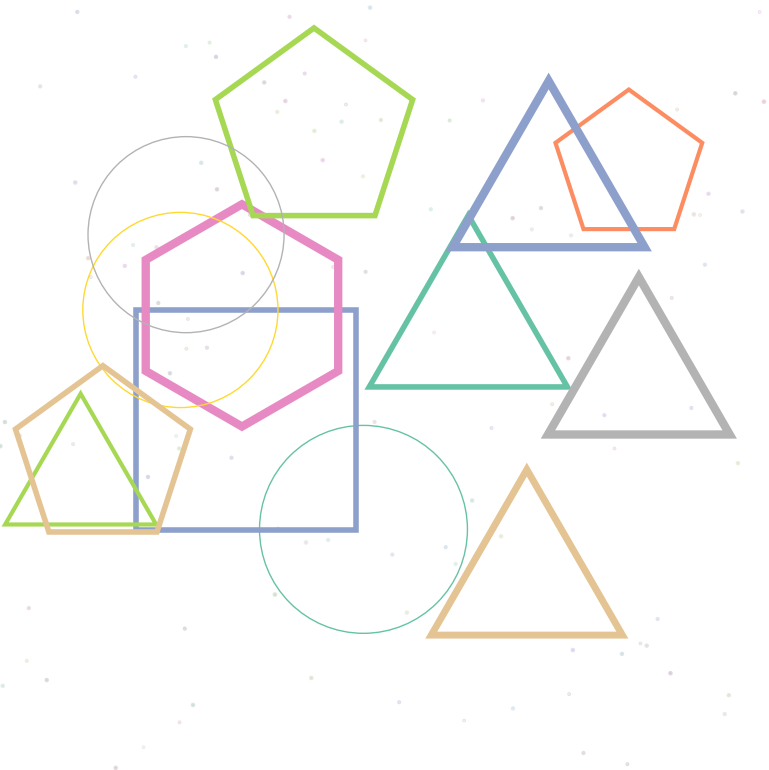[{"shape": "circle", "thickness": 0.5, "radius": 0.68, "center": [0.472, 0.313]}, {"shape": "triangle", "thickness": 2, "radius": 0.74, "center": [0.608, 0.572]}, {"shape": "pentagon", "thickness": 1.5, "radius": 0.5, "center": [0.817, 0.784]}, {"shape": "square", "thickness": 2, "radius": 0.72, "center": [0.32, 0.455]}, {"shape": "triangle", "thickness": 3, "radius": 0.72, "center": [0.713, 0.751]}, {"shape": "hexagon", "thickness": 3, "radius": 0.72, "center": [0.314, 0.59]}, {"shape": "triangle", "thickness": 1.5, "radius": 0.57, "center": [0.105, 0.375]}, {"shape": "pentagon", "thickness": 2, "radius": 0.67, "center": [0.408, 0.829]}, {"shape": "circle", "thickness": 0.5, "radius": 0.63, "center": [0.234, 0.597]}, {"shape": "triangle", "thickness": 2.5, "radius": 0.72, "center": [0.684, 0.247]}, {"shape": "pentagon", "thickness": 2, "radius": 0.6, "center": [0.134, 0.406]}, {"shape": "triangle", "thickness": 3, "radius": 0.68, "center": [0.83, 0.504]}, {"shape": "circle", "thickness": 0.5, "radius": 0.64, "center": [0.242, 0.695]}]